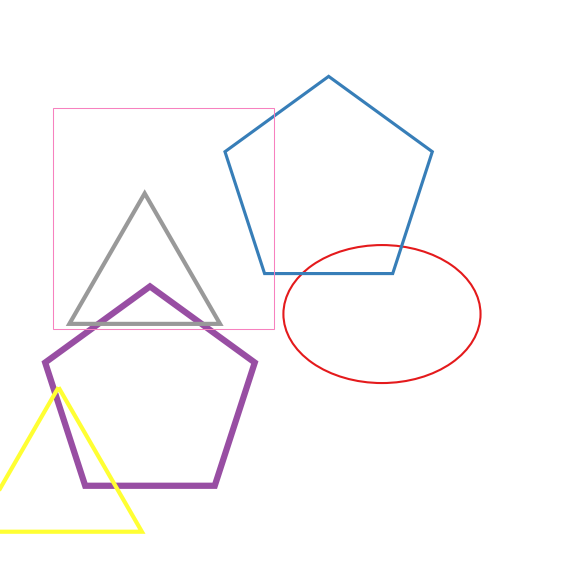[{"shape": "oval", "thickness": 1, "radius": 0.85, "center": [0.661, 0.455]}, {"shape": "pentagon", "thickness": 1.5, "radius": 0.94, "center": [0.569, 0.678]}, {"shape": "pentagon", "thickness": 3, "radius": 0.95, "center": [0.26, 0.312]}, {"shape": "triangle", "thickness": 2, "radius": 0.83, "center": [0.101, 0.162]}, {"shape": "square", "thickness": 0.5, "radius": 0.95, "center": [0.283, 0.621]}, {"shape": "triangle", "thickness": 2, "radius": 0.75, "center": [0.251, 0.514]}]